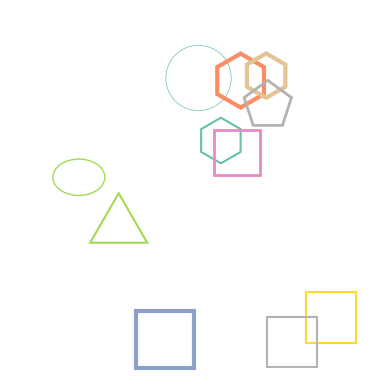[{"shape": "hexagon", "thickness": 1.5, "radius": 0.3, "center": [0.574, 0.635]}, {"shape": "circle", "thickness": 0.5, "radius": 0.42, "center": [0.516, 0.797]}, {"shape": "hexagon", "thickness": 3, "radius": 0.35, "center": [0.625, 0.791]}, {"shape": "square", "thickness": 3, "radius": 0.38, "center": [0.428, 0.118]}, {"shape": "square", "thickness": 2, "radius": 0.29, "center": [0.616, 0.603]}, {"shape": "triangle", "thickness": 1.5, "radius": 0.43, "center": [0.308, 0.412]}, {"shape": "oval", "thickness": 1, "radius": 0.34, "center": [0.205, 0.54]}, {"shape": "square", "thickness": 1.5, "radius": 0.33, "center": [0.86, 0.175]}, {"shape": "hexagon", "thickness": 3, "radius": 0.29, "center": [0.691, 0.804]}, {"shape": "pentagon", "thickness": 2, "radius": 0.32, "center": [0.696, 0.727]}, {"shape": "square", "thickness": 1.5, "radius": 0.32, "center": [0.758, 0.112]}]